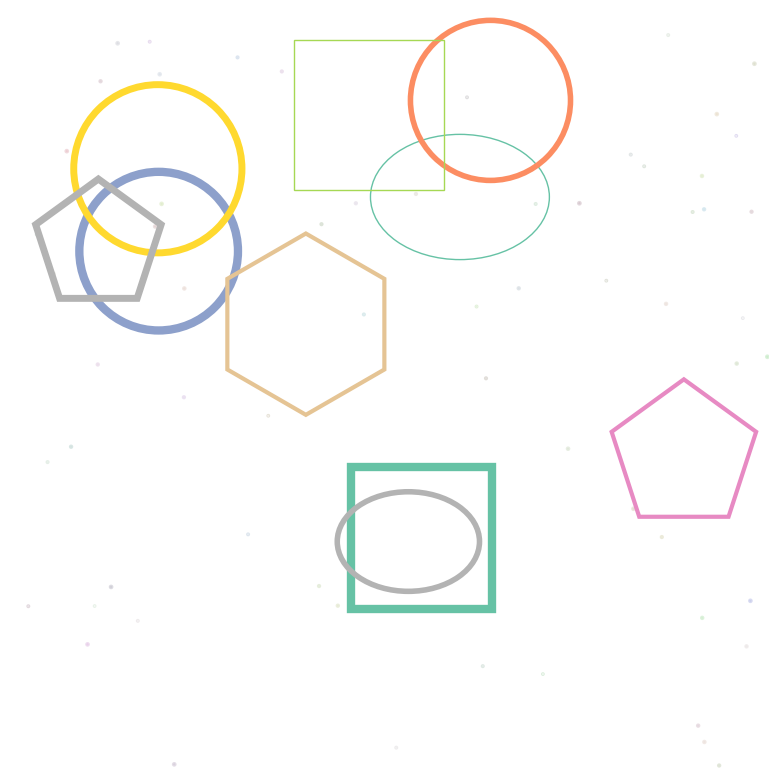[{"shape": "square", "thickness": 3, "radius": 0.46, "center": [0.548, 0.301]}, {"shape": "oval", "thickness": 0.5, "radius": 0.58, "center": [0.597, 0.744]}, {"shape": "circle", "thickness": 2, "radius": 0.52, "center": [0.637, 0.87]}, {"shape": "circle", "thickness": 3, "radius": 0.52, "center": [0.206, 0.674]}, {"shape": "pentagon", "thickness": 1.5, "radius": 0.49, "center": [0.888, 0.409]}, {"shape": "square", "thickness": 0.5, "radius": 0.49, "center": [0.479, 0.851]}, {"shape": "circle", "thickness": 2.5, "radius": 0.55, "center": [0.205, 0.781]}, {"shape": "hexagon", "thickness": 1.5, "radius": 0.59, "center": [0.397, 0.579]}, {"shape": "pentagon", "thickness": 2.5, "radius": 0.43, "center": [0.128, 0.682]}, {"shape": "oval", "thickness": 2, "radius": 0.46, "center": [0.53, 0.297]}]